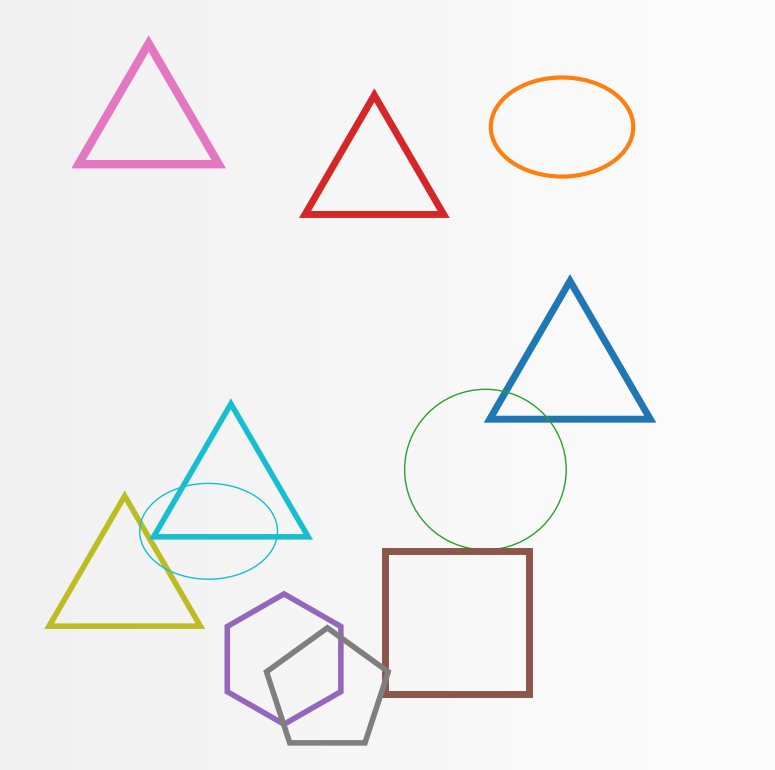[{"shape": "triangle", "thickness": 2.5, "radius": 0.6, "center": [0.735, 0.515]}, {"shape": "oval", "thickness": 1.5, "radius": 0.46, "center": [0.725, 0.835]}, {"shape": "circle", "thickness": 0.5, "radius": 0.52, "center": [0.626, 0.39]}, {"shape": "triangle", "thickness": 2.5, "radius": 0.52, "center": [0.483, 0.773]}, {"shape": "hexagon", "thickness": 2, "radius": 0.42, "center": [0.367, 0.144]}, {"shape": "square", "thickness": 2.5, "radius": 0.46, "center": [0.59, 0.192]}, {"shape": "triangle", "thickness": 3, "radius": 0.52, "center": [0.192, 0.839]}, {"shape": "pentagon", "thickness": 2, "radius": 0.41, "center": [0.422, 0.102]}, {"shape": "triangle", "thickness": 2, "radius": 0.56, "center": [0.161, 0.243]}, {"shape": "triangle", "thickness": 2, "radius": 0.58, "center": [0.298, 0.36]}, {"shape": "oval", "thickness": 0.5, "radius": 0.44, "center": [0.269, 0.31]}]